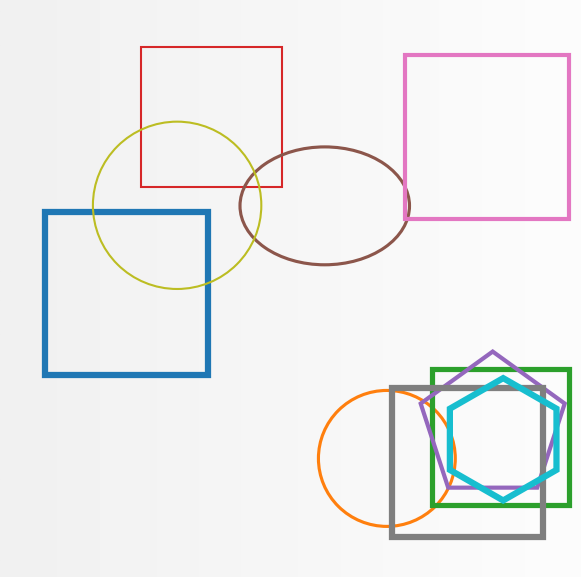[{"shape": "square", "thickness": 3, "radius": 0.71, "center": [0.218, 0.491]}, {"shape": "circle", "thickness": 1.5, "radius": 0.59, "center": [0.666, 0.205]}, {"shape": "square", "thickness": 2.5, "radius": 0.59, "center": [0.861, 0.243]}, {"shape": "square", "thickness": 1, "radius": 0.6, "center": [0.364, 0.797]}, {"shape": "pentagon", "thickness": 2, "radius": 0.65, "center": [0.848, 0.26]}, {"shape": "oval", "thickness": 1.5, "radius": 0.73, "center": [0.559, 0.643]}, {"shape": "square", "thickness": 2, "radius": 0.71, "center": [0.838, 0.761]}, {"shape": "square", "thickness": 3, "radius": 0.65, "center": [0.805, 0.198]}, {"shape": "circle", "thickness": 1, "radius": 0.72, "center": [0.305, 0.644]}, {"shape": "hexagon", "thickness": 3, "radius": 0.53, "center": [0.866, 0.238]}]